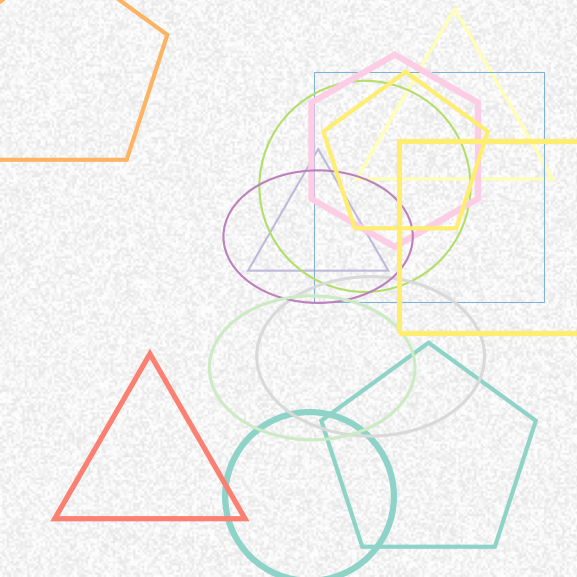[{"shape": "pentagon", "thickness": 2, "radius": 0.98, "center": [0.742, 0.21]}, {"shape": "circle", "thickness": 3, "radius": 0.73, "center": [0.536, 0.139]}, {"shape": "triangle", "thickness": 1.5, "radius": 0.98, "center": [0.787, 0.787]}, {"shape": "triangle", "thickness": 1, "radius": 0.7, "center": [0.551, 0.601]}, {"shape": "triangle", "thickness": 2.5, "radius": 0.95, "center": [0.26, 0.196]}, {"shape": "square", "thickness": 0.5, "radius": 1.0, "center": [0.743, 0.675]}, {"shape": "pentagon", "thickness": 2, "radius": 0.97, "center": [0.106, 0.879]}, {"shape": "circle", "thickness": 1, "radius": 0.91, "center": [0.632, 0.676]}, {"shape": "hexagon", "thickness": 3, "radius": 0.83, "center": [0.683, 0.738]}, {"shape": "oval", "thickness": 1.5, "radius": 0.99, "center": [0.642, 0.382]}, {"shape": "oval", "thickness": 1, "radius": 0.82, "center": [0.551, 0.589]}, {"shape": "oval", "thickness": 1.5, "radius": 0.89, "center": [0.54, 0.362]}, {"shape": "square", "thickness": 2.5, "radius": 0.83, "center": [0.857, 0.589]}, {"shape": "pentagon", "thickness": 2, "radius": 0.75, "center": [0.702, 0.725]}]